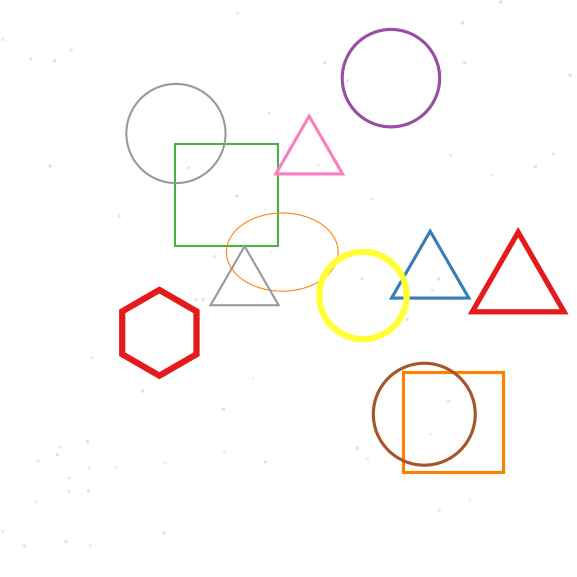[{"shape": "hexagon", "thickness": 3, "radius": 0.37, "center": [0.276, 0.423]}, {"shape": "triangle", "thickness": 2.5, "radius": 0.46, "center": [0.897, 0.505]}, {"shape": "triangle", "thickness": 1.5, "radius": 0.39, "center": [0.745, 0.522]}, {"shape": "square", "thickness": 1, "radius": 0.44, "center": [0.393, 0.661]}, {"shape": "circle", "thickness": 1.5, "radius": 0.42, "center": [0.677, 0.864]}, {"shape": "square", "thickness": 1.5, "radius": 0.43, "center": [0.784, 0.269]}, {"shape": "oval", "thickness": 0.5, "radius": 0.48, "center": [0.489, 0.563]}, {"shape": "circle", "thickness": 3, "radius": 0.38, "center": [0.629, 0.487]}, {"shape": "circle", "thickness": 1.5, "radius": 0.44, "center": [0.735, 0.282]}, {"shape": "triangle", "thickness": 1.5, "radius": 0.33, "center": [0.535, 0.731]}, {"shape": "circle", "thickness": 1, "radius": 0.43, "center": [0.305, 0.768]}, {"shape": "triangle", "thickness": 1, "radius": 0.34, "center": [0.424, 0.505]}]